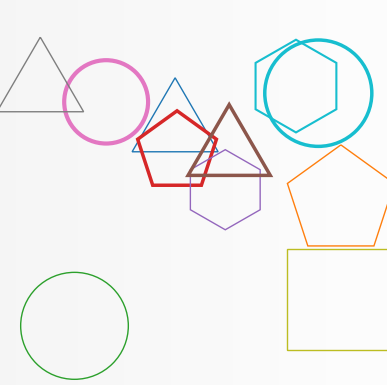[{"shape": "triangle", "thickness": 1, "radius": 0.64, "center": [0.452, 0.67]}, {"shape": "pentagon", "thickness": 1, "radius": 0.73, "center": [0.88, 0.479]}, {"shape": "circle", "thickness": 1, "radius": 0.69, "center": [0.192, 0.154]}, {"shape": "pentagon", "thickness": 2.5, "radius": 0.53, "center": [0.457, 0.605]}, {"shape": "hexagon", "thickness": 1, "radius": 0.52, "center": [0.581, 0.507]}, {"shape": "triangle", "thickness": 2.5, "radius": 0.61, "center": [0.591, 0.606]}, {"shape": "circle", "thickness": 3, "radius": 0.54, "center": [0.274, 0.735]}, {"shape": "triangle", "thickness": 1, "radius": 0.65, "center": [0.104, 0.774]}, {"shape": "square", "thickness": 1, "radius": 0.66, "center": [0.871, 0.221]}, {"shape": "circle", "thickness": 2.5, "radius": 0.69, "center": [0.821, 0.758]}, {"shape": "hexagon", "thickness": 1.5, "radius": 0.6, "center": [0.764, 0.776]}]